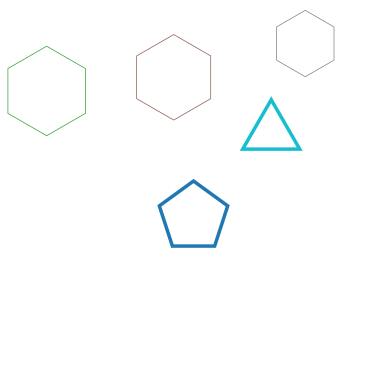[{"shape": "pentagon", "thickness": 2.5, "radius": 0.47, "center": [0.503, 0.436]}, {"shape": "hexagon", "thickness": 0.5, "radius": 0.58, "center": [0.121, 0.764]}, {"shape": "hexagon", "thickness": 0.5, "radius": 0.56, "center": [0.451, 0.799]}, {"shape": "hexagon", "thickness": 0.5, "radius": 0.43, "center": [0.793, 0.887]}, {"shape": "triangle", "thickness": 2.5, "radius": 0.43, "center": [0.704, 0.655]}]